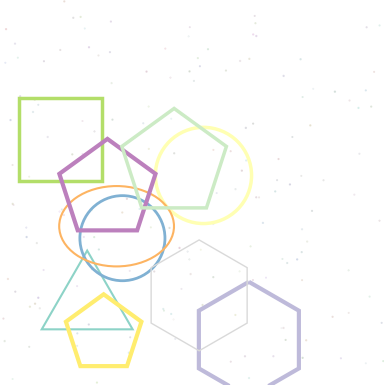[{"shape": "triangle", "thickness": 1.5, "radius": 0.68, "center": [0.226, 0.213]}, {"shape": "circle", "thickness": 2.5, "radius": 0.62, "center": [0.528, 0.544]}, {"shape": "hexagon", "thickness": 3, "radius": 0.75, "center": [0.646, 0.118]}, {"shape": "circle", "thickness": 2, "radius": 0.55, "center": [0.318, 0.381]}, {"shape": "oval", "thickness": 1.5, "radius": 0.75, "center": [0.303, 0.412]}, {"shape": "square", "thickness": 2.5, "radius": 0.54, "center": [0.157, 0.638]}, {"shape": "hexagon", "thickness": 1, "radius": 0.72, "center": [0.517, 0.233]}, {"shape": "pentagon", "thickness": 3, "radius": 0.66, "center": [0.279, 0.508]}, {"shape": "pentagon", "thickness": 2.5, "radius": 0.71, "center": [0.452, 0.576]}, {"shape": "pentagon", "thickness": 3, "radius": 0.52, "center": [0.269, 0.132]}]